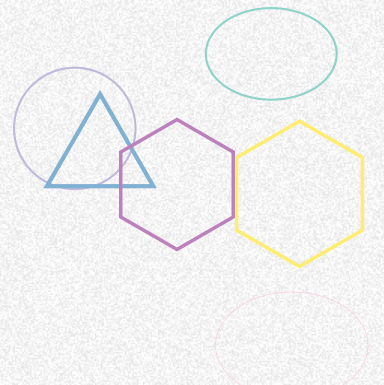[{"shape": "oval", "thickness": 1.5, "radius": 0.85, "center": [0.705, 0.86]}, {"shape": "circle", "thickness": 1.5, "radius": 0.79, "center": [0.194, 0.666]}, {"shape": "triangle", "thickness": 3, "radius": 0.8, "center": [0.26, 0.596]}, {"shape": "oval", "thickness": 0.5, "radius": 0.99, "center": [0.758, 0.103]}, {"shape": "hexagon", "thickness": 2.5, "radius": 0.84, "center": [0.46, 0.521]}, {"shape": "hexagon", "thickness": 2.5, "radius": 0.94, "center": [0.778, 0.497]}]